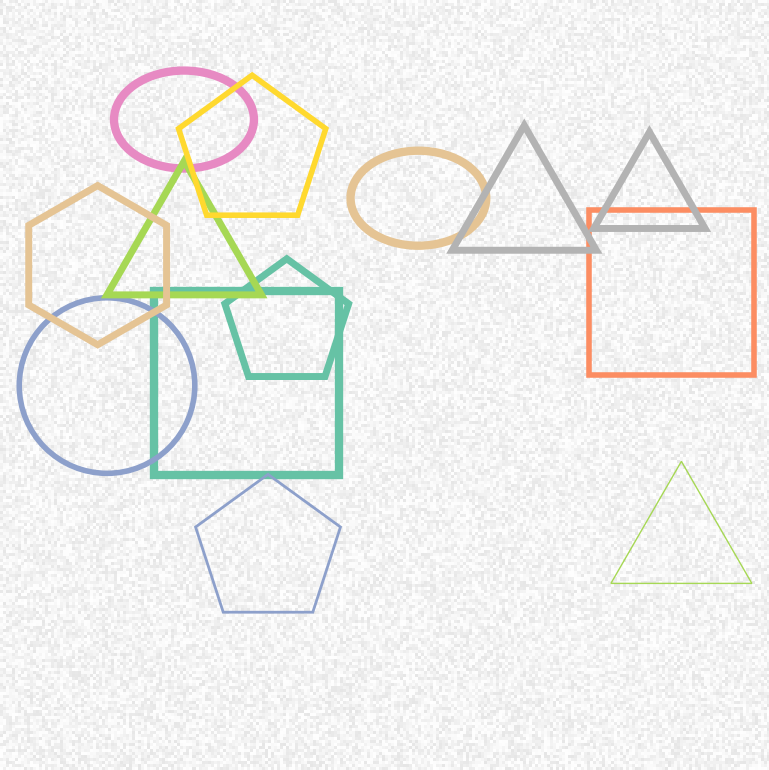[{"shape": "pentagon", "thickness": 2.5, "radius": 0.42, "center": [0.372, 0.579]}, {"shape": "square", "thickness": 3, "radius": 0.6, "center": [0.32, 0.503]}, {"shape": "square", "thickness": 2, "radius": 0.54, "center": [0.872, 0.62]}, {"shape": "circle", "thickness": 2, "radius": 0.57, "center": [0.139, 0.499]}, {"shape": "pentagon", "thickness": 1, "radius": 0.49, "center": [0.348, 0.285]}, {"shape": "oval", "thickness": 3, "radius": 0.45, "center": [0.239, 0.845]}, {"shape": "triangle", "thickness": 2.5, "radius": 0.58, "center": [0.239, 0.675]}, {"shape": "triangle", "thickness": 0.5, "radius": 0.53, "center": [0.885, 0.295]}, {"shape": "pentagon", "thickness": 2, "radius": 0.5, "center": [0.327, 0.802]}, {"shape": "oval", "thickness": 3, "radius": 0.44, "center": [0.543, 0.743]}, {"shape": "hexagon", "thickness": 2.5, "radius": 0.52, "center": [0.127, 0.656]}, {"shape": "triangle", "thickness": 2.5, "radius": 0.54, "center": [0.681, 0.729]}, {"shape": "triangle", "thickness": 2.5, "radius": 0.42, "center": [0.843, 0.745]}]